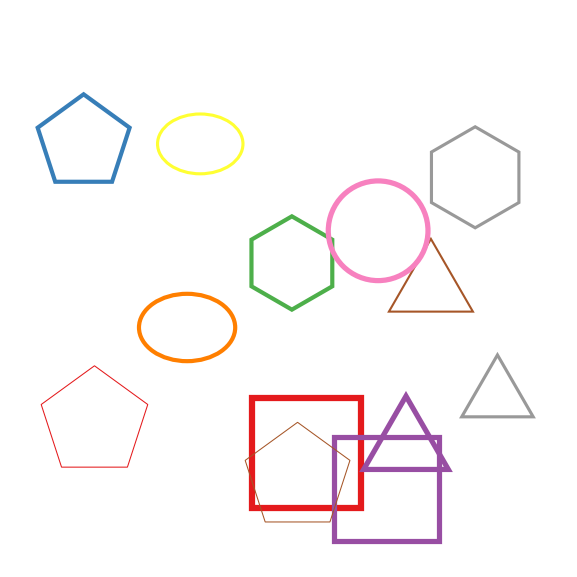[{"shape": "square", "thickness": 3, "radius": 0.47, "center": [0.531, 0.215]}, {"shape": "pentagon", "thickness": 0.5, "radius": 0.49, "center": [0.164, 0.269]}, {"shape": "pentagon", "thickness": 2, "radius": 0.42, "center": [0.145, 0.752]}, {"shape": "hexagon", "thickness": 2, "radius": 0.4, "center": [0.505, 0.544]}, {"shape": "triangle", "thickness": 2.5, "radius": 0.42, "center": [0.703, 0.229]}, {"shape": "square", "thickness": 2.5, "radius": 0.45, "center": [0.669, 0.153]}, {"shape": "oval", "thickness": 2, "radius": 0.42, "center": [0.324, 0.432]}, {"shape": "oval", "thickness": 1.5, "radius": 0.37, "center": [0.347, 0.75]}, {"shape": "pentagon", "thickness": 0.5, "radius": 0.48, "center": [0.515, 0.172]}, {"shape": "triangle", "thickness": 1, "radius": 0.42, "center": [0.746, 0.502]}, {"shape": "circle", "thickness": 2.5, "radius": 0.43, "center": [0.655, 0.6]}, {"shape": "triangle", "thickness": 1.5, "radius": 0.36, "center": [0.861, 0.313]}, {"shape": "hexagon", "thickness": 1.5, "radius": 0.44, "center": [0.823, 0.692]}]